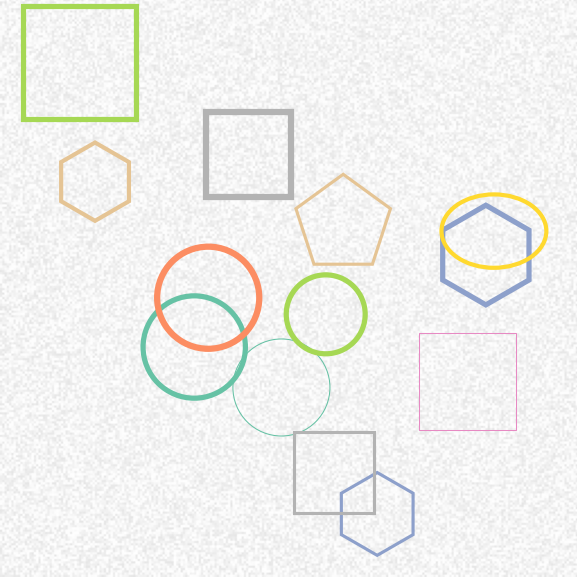[{"shape": "circle", "thickness": 0.5, "radius": 0.42, "center": [0.487, 0.328]}, {"shape": "circle", "thickness": 2.5, "radius": 0.44, "center": [0.336, 0.398]}, {"shape": "circle", "thickness": 3, "radius": 0.44, "center": [0.361, 0.484]}, {"shape": "hexagon", "thickness": 1.5, "radius": 0.36, "center": [0.653, 0.109]}, {"shape": "hexagon", "thickness": 2.5, "radius": 0.43, "center": [0.841, 0.557]}, {"shape": "square", "thickness": 0.5, "radius": 0.42, "center": [0.809, 0.339]}, {"shape": "square", "thickness": 2.5, "radius": 0.49, "center": [0.138, 0.89]}, {"shape": "circle", "thickness": 2.5, "radius": 0.34, "center": [0.564, 0.455]}, {"shape": "oval", "thickness": 2, "radius": 0.45, "center": [0.855, 0.599]}, {"shape": "pentagon", "thickness": 1.5, "radius": 0.43, "center": [0.594, 0.611]}, {"shape": "hexagon", "thickness": 2, "radius": 0.34, "center": [0.165, 0.685]}, {"shape": "square", "thickness": 1.5, "radius": 0.35, "center": [0.578, 0.181]}, {"shape": "square", "thickness": 3, "radius": 0.37, "center": [0.43, 0.732]}]